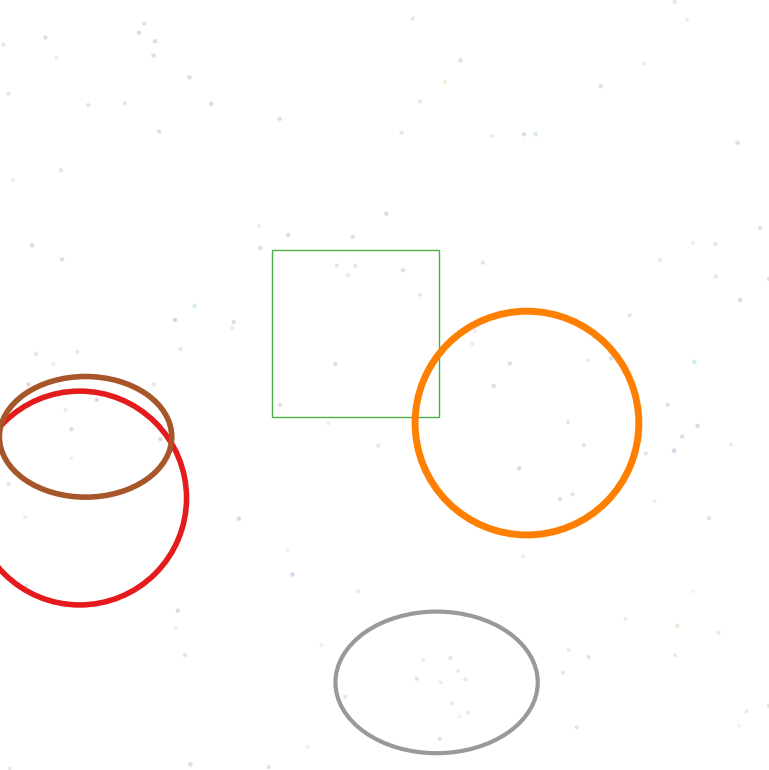[{"shape": "circle", "thickness": 2, "radius": 0.69, "center": [0.103, 0.353]}, {"shape": "square", "thickness": 0.5, "radius": 0.54, "center": [0.462, 0.567]}, {"shape": "circle", "thickness": 2.5, "radius": 0.73, "center": [0.684, 0.451]}, {"shape": "oval", "thickness": 2, "radius": 0.56, "center": [0.111, 0.433]}, {"shape": "oval", "thickness": 1.5, "radius": 0.66, "center": [0.567, 0.114]}]